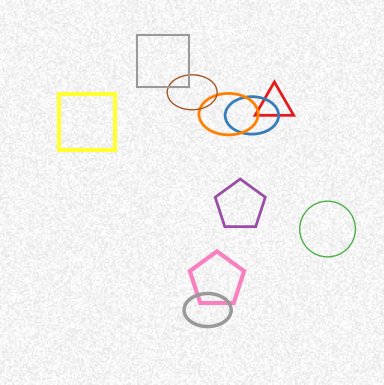[{"shape": "triangle", "thickness": 2, "radius": 0.29, "center": [0.713, 0.729]}, {"shape": "oval", "thickness": 2, "radius": 0.35, "center": [0.654, 0.7]}, {"shape": "circle", "thickness": 1, "radius": 0.36, "center": [0.851, 0.405]}, {"shape": "pentagon", "thickness": 2, "radius": 0.34, "center": [0.624, 0.467]}, {"shape": "oval", "thickness": 2, "radius": 0.38, "center": [0.594, 0.704]}, {"shape": "square", "thickness": 3, "radius": 0.36, "center": [0.227, 0.683]}, {"shape": "oval", "thickness": 1, "radius": 0.32, "center": [0.499, 0.76]}, {"shape": "pentagon", "thickness": 3, "radius": 0.37, "center": [0.564, 0.273]}, {"shape": "square", "thickness": 1.5, "radius": 0.34, "center": [0.425, 0.842]}, {"shape": "oval", "thickness": 2.5, "radius": 0.31, "center": [0.539, 0.195]}]